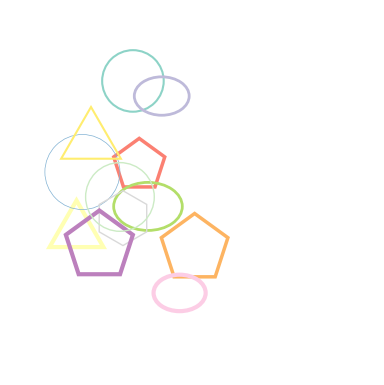[{"shape": "circle", "thickness": 1.5, "radius": 0.4, "center": [0.345, 0.79]}, {"shape": "triangle", "thickness": 3, "radius": 0.4, "center": [0.199, 0.399]}, {"shape": "oval", "thickness": 2, "radius": 0.36, "center": [0.42, 0.751]}, {"shape": "pentagon", "thickness": 2.5, "radius": 0.35, "center": [0.362, 0.571]}, {"shape": "circle", "thickness": 0.5, "radius": 0.49, "center": [0.214, 0.553]}, {"shape": "pentagon", "thickness": 2.5, "radius": 0.45, "center": [0.506, 0.355]}, {"shape": "oval", "thickness": 2, "radius": 0.45, "center": [0.384, 0.464]}, {"shape": "oval", "thickness": 3, "radius": 0.34, "center": [0.467, 0.239]}, {"shape": "hexagon", "thickness": 1, "radius": 0.36, "center": [0.319, 0.433]}, {"shape": "pentagon", "thickness": 3, "radius": 0.46, "center": [0.258, 0.362]}, {"shape": "circle", "thickness": 1, "radius": 0.45, "center": [0.312, 0.488]}, {"shape": "triangle", "thickness": 1.5, "radius": 0.45, "center": [0.236, 0.633]}]